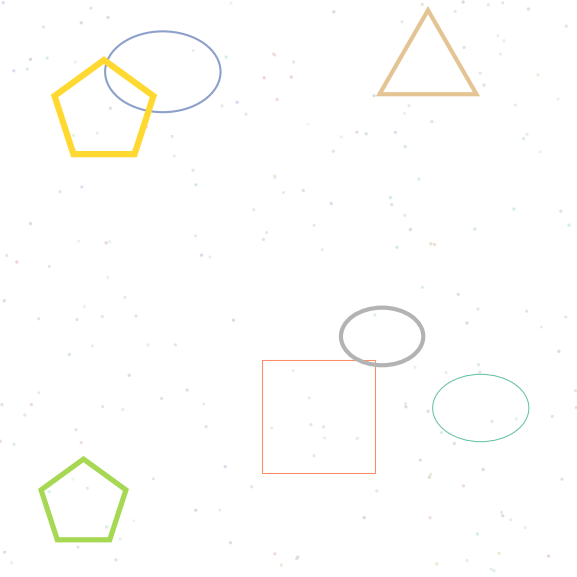[{"shape": "oval", "thickness": 0.5, "radius": 0.42, "center": [0.832, 0.293]}, {"shape": "square", "thickness": 0.5, "radius": 0.49, "center": [0.551, 0.278]}, {"shape": "oval", "thickness": 1, "radius": 0.5, "center": [0.282, 0.875]}, {"shape": "pentagon", "thickness": 2.5, "radius": 0.39, "center": [0.145, 0.127]}, {"shape": "pentagon", "thickness": 3, "radius": 0.45, "center": [0.18, 0.805]}, {"shape": "triangle", "thickness": 2, "radius": 0.48, "center": [0.741, 0.884]}, {"shape": "oval", "thickness": 2, "radius": 0.36, "center": [0.662, 0.417]}]